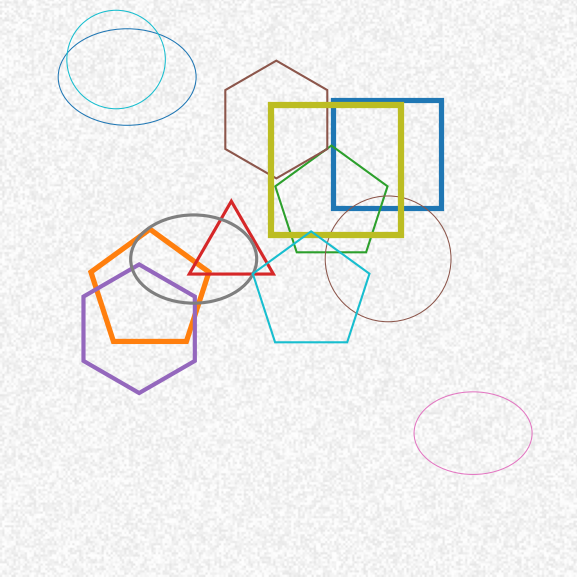[{"shape": "oval", "thickness": 0.5, "radius": 0.6, "center": [0.22, 0.866]}, {"shape": "square", "thickness": 2.5, "radius": 0.47, "center": [0.669, 0.733]}, {"shape": "pentagon", "thickness": 2.5, "radius": 0.54, "center": [0.26, 0.495]}, {"shape": "pentagon", "thickness": 1, "radius": 0.51, "center": [0.574, 0.645]}, {"shape": "triangle", "thickness": 1.5, "radius": 0.42, "center": [0.401, 0.567]}, {"shape": "hexagon", "thickness": 2, "radius": 0.56, "center": [0.241, 0.43]}, {"shape": "hexagon", "thickness": 1, "radius": 0.51, "center": [0.478, 0.792]}, {"shape": "circle", "thickness": 0.5, "radius": 0.54, "center": [0.672, 0.551]}, {"shape": "oval", "thickness": 0.5, "radius": 0.51, "center": [0.819, 0.249]}, {"shape": "oval", "thickness": 1.5, "radius": 0.55, "center": [0.335, 0.551]}, {"shape": "square", "thickness": 3, "radius": 0.56, "center": [0.582, 0.705]}, {"shape": "pentagon", "thickness": 1, "radius": 0.53, "center": [0.539, 0.492]}, {"shape": "circle", "thickness": 0.5, "radius": 0.43, "center": [0.201, 0.896]}]